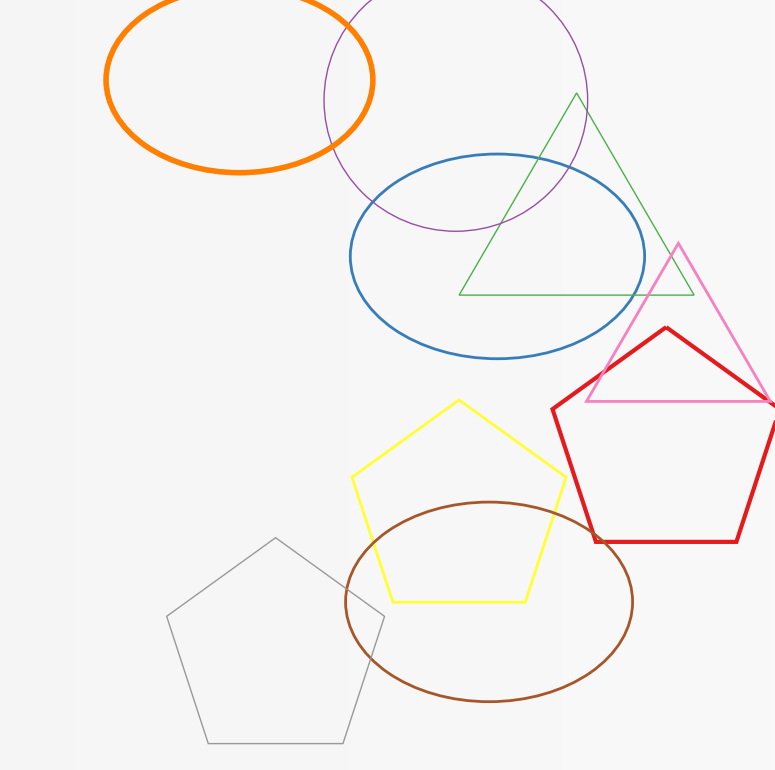[{"shape": "pentagon", "thickness": 1.5, "radius": 0.77, "center": [0.86, 0.421]}, {"shape": "oval", "thickness": 1, "radius": 0.95, "center": [0.642, 0.667]}, {"shape": "triangle", "thickness": 0.5, "radius": 0.88, "center": [0.744, 0.704]}, {"shape": "circle", "thickness": 0.5, "radius": 0.85, "center": [0.588, 0.87]}, {"shape": "oval", "thickness": 2, "radius": 0.86, "center": [0.309, 0.896]}, {"shape": "pentagon", "thickness": 1, "radius": 0.73, "center": [0.592, 0.335]}, {"shape": "oval", "thickness": 1, "radius": 0.93, "center": [0.631, 0.218]}, {"shape": "triangle", "thickness": 1, "radius": 0.68, "center": [0.875, 0.547]}, {"shape": "pentagon", "thickness": 0.5, "radius": 0.74, "center": [0.356, 0.154]}]